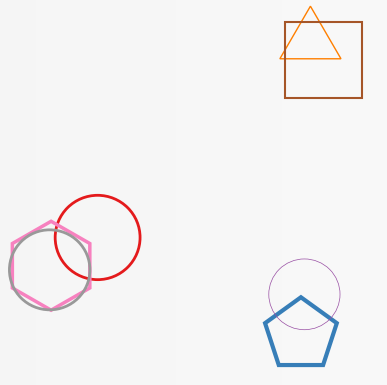[{"shape": "circle", "thickness": 2, "radius": 0.55, "center": [0.252, 0.383]}, {"shape": "pentagon", "thickness": 3, "radius": 0.49, "center": [0.777, 0.131]}, {"shape": "circle", "thickness": 0.5, "radius": 0.46, "center": [0.786, 0.235]}, {"shape": "triangle", "thickness": 1, "radius": 0.46, "center": [0.801, 0.893]}, {"shape": "square", "thickness": 1.5, "radius": 0.5, "center": [0.835, 0.844]}, {"shape": "hexagon", "thickness": 2.5, "radius": 0.58, "center": [0.132, 0.31]}, {"shape": "circle", "thickness": 2, "radius": 0.52, "center": [0.128, 0.299]}]